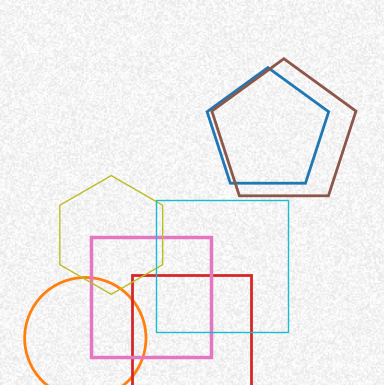[{"shape": "pentagon", "thickness": 2, "radius": 0.83, "center": [0.696, 0.658]}, {"shape": "circle", "thickness": 2, "radius": 0.79, "center": [0.222, 0.122]}, {"shape": "square", "thickness": 2, "radius": 0.77, "center": [0.497, 0.132]}, {"shape": "pentagon", "thickness": 2, "radius": 0.98, "center": [0.737, 0.651]}, {"shape": "square", "thickness": 2.5, "radius": 0.78, "center": [0.392, 0.229]}, {"shape": "hexagon", "thickness": 1, "radius": 0.77, "center": [0.289, 0.39]}, {"shape": "square", "thickness": 1, "radius": 0.86, "center": [0.576, 0.31]}]